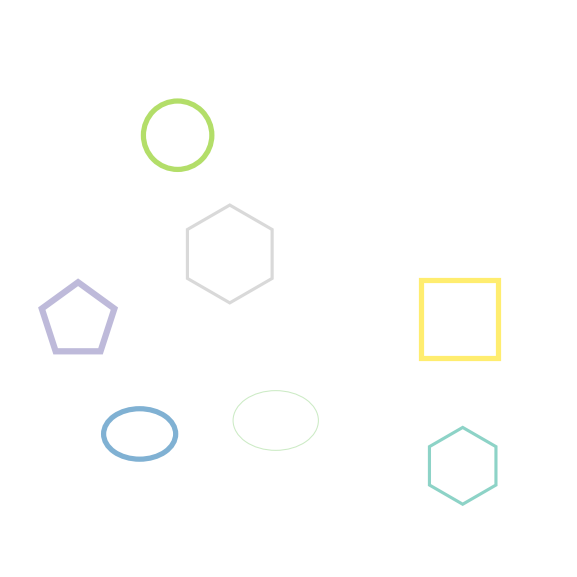[{"shape": "hexagon", "thickness": 1.5, "radius": 0.33, "center": [0.801, 0.193]}, {"shape": "pentagon", "thickness": 3, "radius": 0.33, "center": [0.135, 0.444]}, {"shape": "oval", "thickness": 2.5, "radius": 0.31, "center": [0.242, 0.248]}, {"shape": "circle", "thickness": 2.5, "radius": 0.3, "center": [0.308, 0.765]}, {"shape": "hexagon", "thickness": 1.5, "radius": 0.42, "center": [0.398, 0.559]}, {"shape": "oval", "thickness": 0.5, "radius": 0.37, "center": [0.477, 0.271]}, {"shape": "square", "thickness": 2.5, "radius": 0.34, "center": [0.795, 0.447]}]